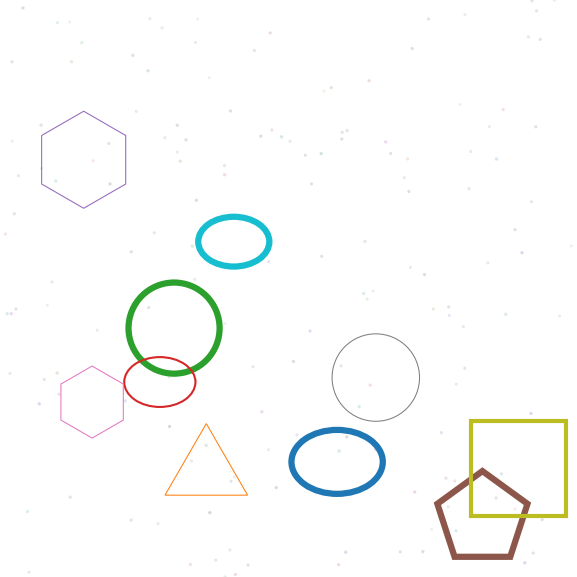[{"shape": "oval", "thickness": 3, "radius": 0.4, "center": [0.584, 0.199]}, {"shape": "triangle", "thickness": 0.5, "radius": 0.41, "center": [0.357, 0.183]}, {"shape": "circle", "thickness": 3, "radius": 0.39, "center": [0.301, 0.431]}, {"shape": "oval", "thickness": 1, "radius": 0.31, "center": [0.277, 0.338]}, {"shape": "hexagon", "thickness": 0.5, "radius": 0.42, "center": [0.145, 0.723]}, {"shape": "pentagon", "thickness": 3, "radius": 0.41, "center": [0.835, 0.101]}, {"shape": "hexagon", "thickness": 0.5, "radius": 0.31, "center": [0.159, 0.303]}, {"shape": "circle", "thickness": 0.5, "radius": 0.38, "center": [0.651, 0.345]}, {"shape": "square", "thickness": 2, "radius": 0.41, "center": [0.898, 0.188]}, {"shape": "oval", "thickness": 3, "radius": 0.31, "center": [0.405, 0.581]}]